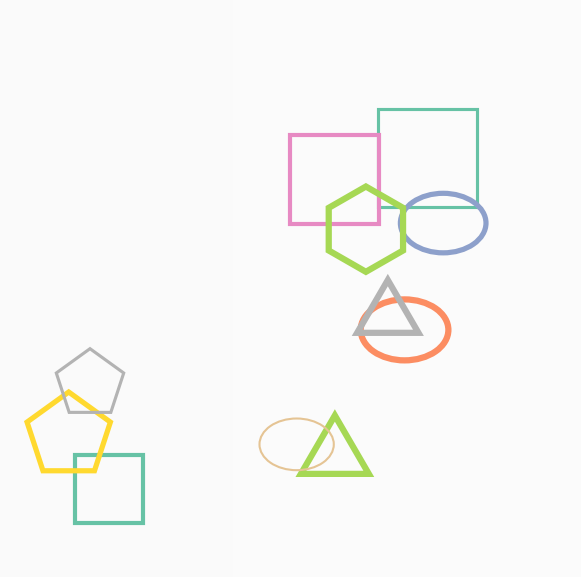[{"shape": "square", "thickness": 2, "radius": 0.29, "center": [0.187, 0.152]}, {"shape": "square", "thickness": 1.5, "radius": 0.42, "center": [0.735, 0.726]}, {"shape": "oval", "thickness": 3, "radius": 0.38, "center": [0.696, 0.428]}, {"shape": "oval", "thickness": 2.5, "radius": 0.37, "center": [0.762, 0.613]}, {"shape": "square", "thickness": 2, "radius": 0.38, "center": [0.576, 0.688]}, {"shape": "hexagon", "thickness": 3, "radius": 0.37, "center": [0.629, 0.602]}, {"shape": "triangle", "thickness": 3, "radius": 0.34, "center": [0.576, 0.212]}, {"shape": "pentagon", "thickness": 2.5, "radius": 0.38, "center": [0.118, 0.245]}, {"shape": "oval", "thickness": 1, "radius": 0.32, "center": [0.51, 0.23]}, {"shape": "triangle", "thickness": 3, "radius": 0.3, "center": [0.667, 0.453]}, {"shape": "pentagon", "thickness": 1.5, "radius": 0.3, "center": [0.155, 0.334]}]